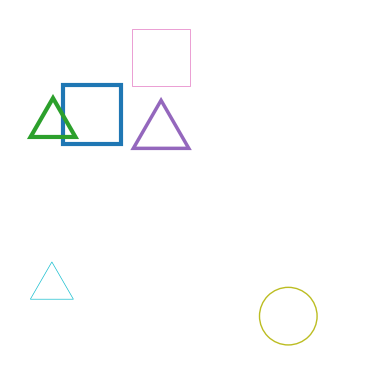[{"shape": "square", "thickness": 3, "radius": 0.38, "center": [0.239, 0.703]}, {"shape": "triangle", "thickness": 3, "radius": 0.34, "center": [0.138, 0.678]}, {"shape": "triangle", "thickness": 2.5, "radius": 0.42, "center": [0.418, 0.656]}, {"shape": "square", "thickness": 0.5, "radius": 0.38, "center": [0.418, 0.851]}, {"shape": "circle", "thickness": 1, "radius": 0.37, "center": [0.749, 0.179]}, {"shape": "triangle", "thickness": 0.5, "radius": 0.32, "center": [0.135, 0.255]}]